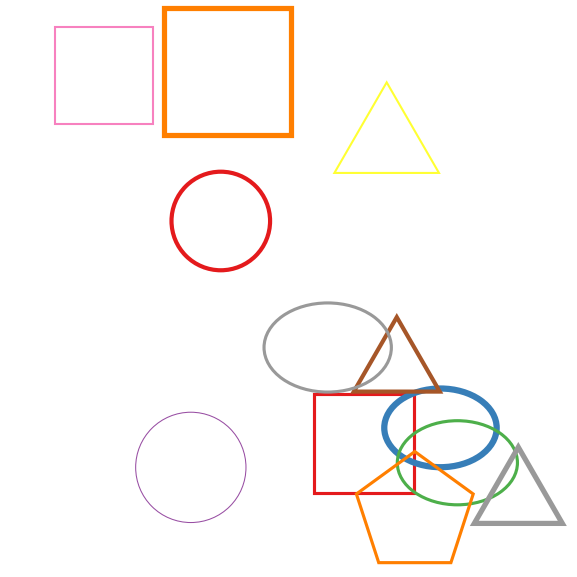[{"shape": "square", "thickness": 1.5, "radius": 0.43, "center": [0.63, 0.232]}, {"shape": "circle", "thickness": 2, "radius": 0.43, "center": [0.382, 0.616]}, {"shape": "oval", "thickness": 3, "radius": 0.49, "center": [0.763, 0.258]}, {"shape": "oval", "thickness": 1.5, "radius": 0.52, "center": [0.792, 0.198]}, {"shape": "circle", "thickness": 0.5, "radius": 0.48, "center": [0.33, 0.19]}, {"shape": "square", "thickness": 2.5, "radius": 0.55, "center": [0.394, 0.875]}, {"shape": "pentagon", "thickness": 1.5, "radius": 0.53, "center": [0.718, 0.111]}, {"shape": "triangle", "thickness": 1, "radius": 0.52, "center": [0.67, 0.752]}, {"shape": "triangle", "thickness": 2, "radius": 0.43, "center": [0.687, 0.364]}, {"shape": "square", "thickness": 1, "radius": 0.42, "center": [0.18, 0.868]}, {"shape": "oval", "thickness": 1.5, "radius": 0.55, "center": [0.567, 0.397]}, {"shape": "triangle", "thickness": 2.5, "radius": 0.44, "center": [0.898, 0.137]}]